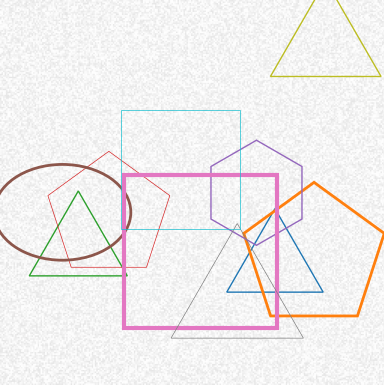[{"shape": "triangle", "thickness": 1, "radius": 0.72, "center": [0.714, 0.313]}, {"shape": "pentagon", "thickness": 2, "radius": 0.96, "center": [0.816, 0.335]}, {"shape": "triangle", "thickness": 1, "radius": 0.73, "center": [0.203, 0.357]}, {"shape": "pentagon", "thickness": 0.5, "radius": 0.83, "center": [0.283, 0.44]}, {"shape": "hexagon", "thickness": 1, "radius": 0.68, "center": [0.666, 0.499]}, {"shape": "oval", "thickness": 2, "radius": 0.89, "center": [0.162, 0.449]}, {"shape": "square", "thickness": 3, "radius": 0.99, "center": [0.52, 0.347]}, {"shape": "triangle", "thickness": 0.5, "radius": 0.99, "center": [0.616, 0.221]}, {"shape": "triangle", "thickness": 1, "radius": 0.83, "center": [0.846, 0.884]}, {"shape": "square", "thickness": 0.5, "radius": 0.77, "center": [0.469, 0.56]}]